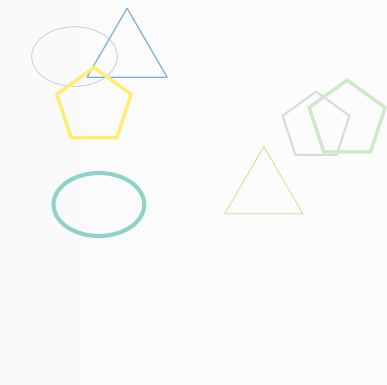[{"shape": "oval", "thickness": 3, "radius": 0.58, "center": [0.255, 0.469]}, {"shape": "oval", "thickness": 0.5, "radius": 0.55, "center": [0.192, 0.853]}, {"shape": "triangle", "thickness": 1, "radius": 0.6, "center": [0.328, 0.859]}, {"shape": "triangle", "thickness": 0.5, "radius": 0.58, "center": [0.681, 0.503]}, {"shape": "pentagon", "thickness": 1.5, "radius": 0.45, "center": [0.816, 0.671]}, {"shape": "pentagon", "thickness": 2.5, "radius": 0.51, "center": [0.896, 0.689]}, {"shape": "pentagon", "thickness": 2.5, "radius": 0.5, "center": [0.243, 0.724]}]